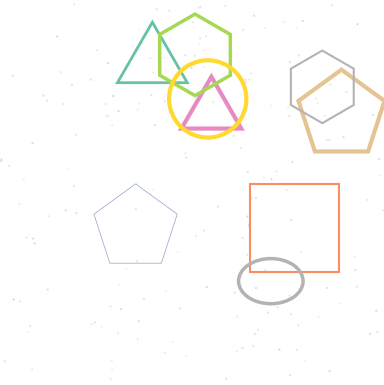[{"shape": "triangle", "thickness": 2, "radius": 0.52, "center": [0.396, 0.838]}, {"shape": "square", "thickness": 1.5, "radius": 0.58, "center": [0.765, 0.408]}, {"shape": "pentagon", "thickness": 0.5, "radius": 0.57, "center": [0.352, 0.409]}, {"shape": "triangle", "thickness": 3, "radius": 0.45, "center": [0.549, 0.711]}, {"shape": "hexagon", "thickness": 2.5, "radius": 0.53, "center": [0.507, 0.858]}, {"shape": "circle", "thickness": 3, "radius": 0.5, "center": [0.54, 0.743]}, {"shape": "pentagon", "thickness": 3, "radius": 0.59, "center": [0.887, 0.702]}, {"shape": "oval", "thickness": 2.5, "radius": 0.42, "center": [0.703, 0.27]}, {"shape": "hexagon", "thickness": 1.5, "radius": 0.47, "center": [0.837, 0.774]}]